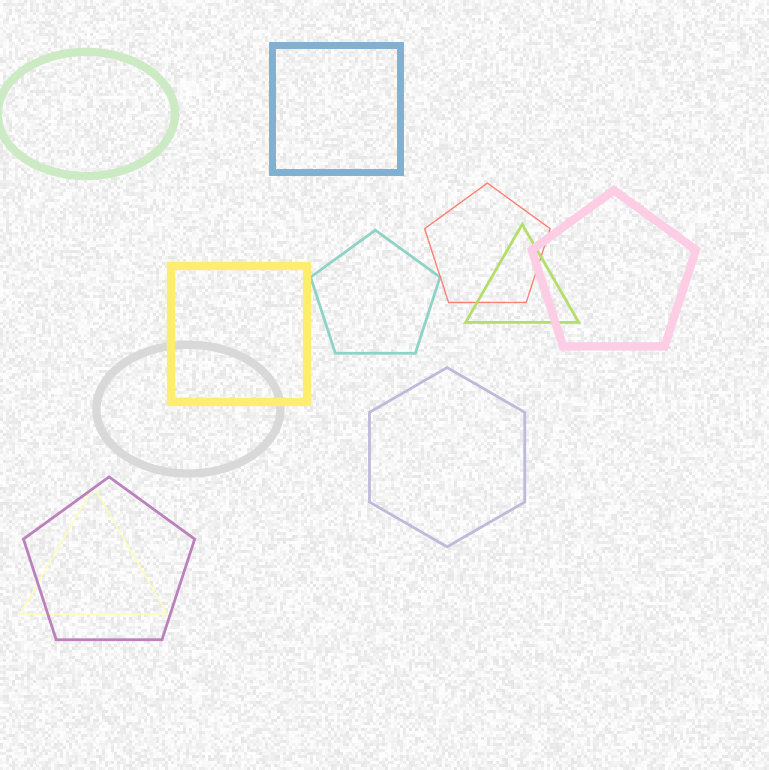[{"shape": "pentagon", "thickness": 1, "radius": 0.44, "center": [0.487, 0.613]}, {"shape": "triangle", "thickness": 0.5, "radius": 0.55, "center": [0.122, 0.258]}, {"shape": "hexagon", "thickness": 1, "radius": 0.58, "center": [0.581, 0.406]}, {"shape": "pentagon", "thickness": 0.5, "radius": 0.43, "center": [0.633, 0.677]}, {"shape": "square", "thickness": 2.5, "radius": 0.42, "center": [0.436, 0.859]}, {"shape": "triangle", "thickness": 1, "radius": 0.42, "center": [0.678, 0.624]}, {"shape": "pentagon", "thickness": 3, "radius": 0.56, "center": [0.797, 0.641]}, {"shape": "oval", "thickness": 3, "radius": 0.6, "center": [0.245, 0.469]}, {"shape": "pentagon", "thickness": 1, "radius": 0.58, "center": [0.142, 0.264]}, {"shape": "oval", "thickness": 3, "radius": 0.58, "center": [0.112, 0.852]}, {"shape": "square", "thickness": 3, "radius": 0.44, "center": [0.311, 0.566]}]